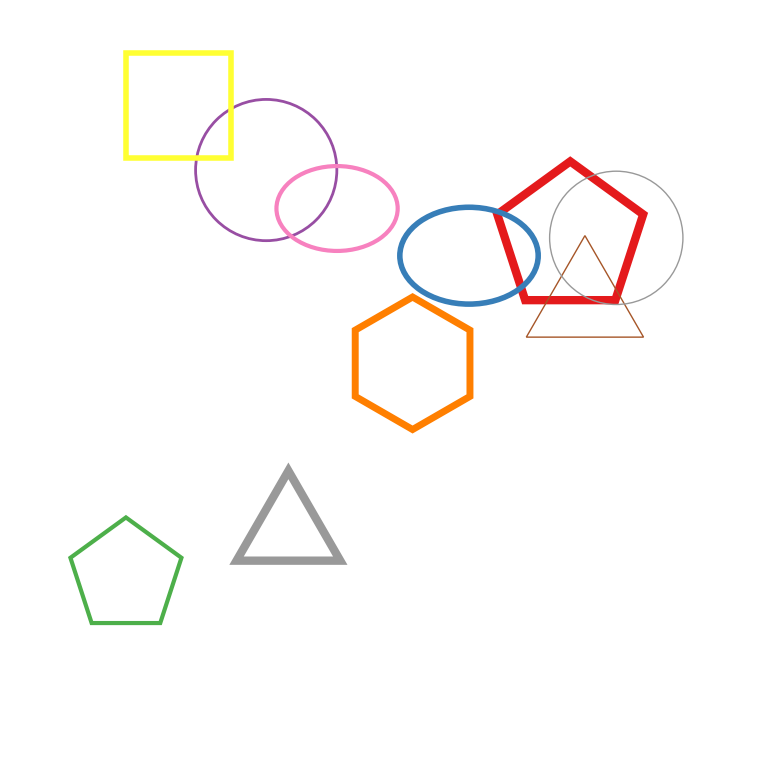[{"shape": "pentagon", "thickness": 3, "radius": 0.5, "center": [0.741, 0.691]}, {"shape": "oval", "thickness": 2, "radius": 0.45, "center": [0.609, 0.668]}, {"shape": "pentagon", "thickness": 1.5, "radius": 0.38, "center": [0.164, 0.252]}, {"shape": "circle", "thickness": 1, "radius": 0.46, "center": [0.346, 0.779]}, {"shape": "hexagon", "thickness": 2.5, "radius": 0.43, "center": [0.536, 0.528]}, {"shape": "square", "thickness": 2, "radius": 0.34, "center": [0.232, 0.863]}, {"shape": "triangle", "thickness": 0.5, "radius": 0.44, "center": [0.76, 0.606]}, {"shape": "oval", "thickness": 1.5, "radius": 0.39, "center": [0.438, 0.729]}, {"shape": "triangle", "thickness": 3, "radius": 0.39, "center": [0.375, 0.311]}, {"shape": "circle", "thickness": 0.5, "radius": 0.43, "center": [0.8, 0.691]}]